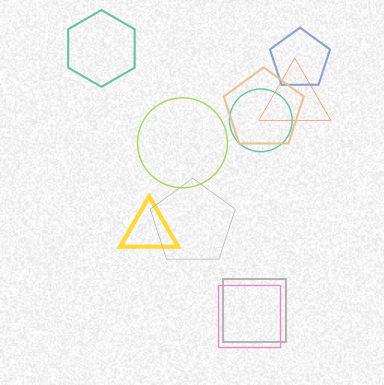[{"shape": "circle", "thickness": 1, "radius": 0.41, "center": [0.678, 0.687]}, {"shape": "hexagon", "thickness": 1.5, "radius": 0.5, "center": [0.263, 0.874]}, {"shape": "triangle", "thickness": 0.5, "radius": 0.54, "center": [0.766, 0.741]}, {"shape": "pentagon", "thickness": 1.5, "radius": 0.41, "center": [0.779, 0.846]}, {"shape": "square", "thickness": 1, "radius": 0.4, "center": [0.646, 0.18]}, {"shape": "circle", "thickness": 1, "radius": 0.58, "center": [0.474, 0.629]}, {"shape": "triangle", "thickness": 3, "radius": 0.43, "center": [0.388, 0.403]}, {"shape": "pentagon", "thickness": 1.5, "radius": 0.55, "center": [0.685, 0.716]}, {"shape": "square", "thickness": 1.5, "radius": 0.41, "center": [0.66, 0.194]}, {"shape": "pentagon", "thickness": 0.5, "radius": 0.58, "center": [0.501, 0.421]}]